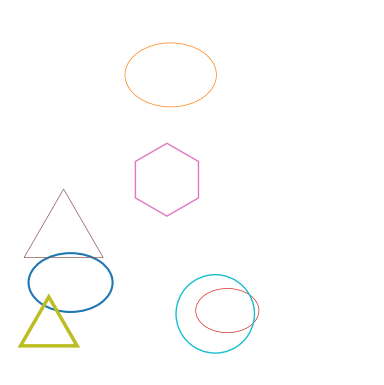[{"shape": "oval", "thickness": 1.5, "radius": 0.55, "center": [0.183, 0.266]}, {"shape": "oval", "thickness": 0.5, "radius": 0.59, "center": [0.443, 0.805]}, {"shape": "oval", "thickness": 0.5, "radius": 0.41, "center": [0.59, 0.193]}, {"shape": "triangle", "thickness": 0.5, "radius": 0.59, "center": [0.165, 0.39]}, {"shape": "hexagon", "thickness": 1, "radius": 0.47, "center": [0.434, 0.533]}, {"shape": "triangle", "thickness": 2.5, "radius": 0.42, "center": [0.127, 0.144]}, {"shape": "circle", "thickness": 1, "radius": 0.51, "center": [0.559, 0.185]}]